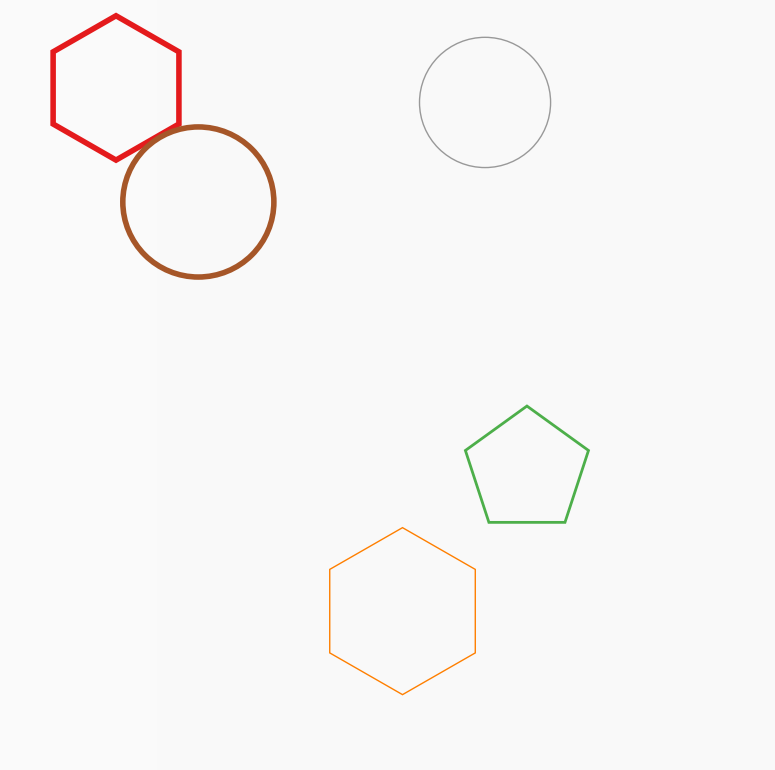[{"shape": "hexagon", "thickness": 2, "radius": 0.47, "center": [0.15, 0.886]}, {"shape": "pentagon", "thickness": 1, "radius": 0.42, "center": [0.68, 0.389]}, {"shape": "hexagon", "thickness": 0.5, "radius": 0.54, "center": [0.519, 0.206]}, {"shape": "circle", "thickness": 2, "radius": 0.49, "center": [0.256, 0.738]}, {"shape": "circle", "thickness": 0.5, "radius": 0.42, "center": [0.626, 0.867]}]